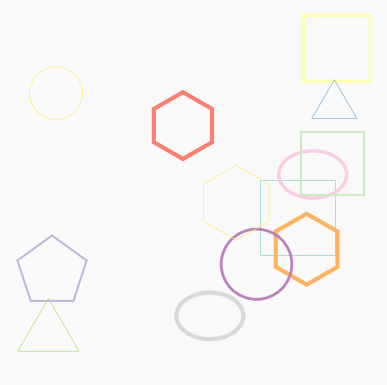[{"shape": "square", "thickness": 0.5, "radius": 0.48, "center": [0.768, 0.434]}, {"shape": "square", "thickness": 2.5, "radius": 0.43, "center": [0.868, 0.876]}, {"shape": "pentagon", "thickness": 1.5, "radius": 0.47, "center": [0.134, 0.294]}, {"shape": "hexagon", "thickness": 3, "radius": 0.43, "center": [0.472, 0.674]}, {"shape": "triangle", "thickness": 0.5, "radius": 0.34, "center": [0.863, 0.726]}, {"shape": "hexagon", "thickness": 3, "radius": 0.46, "center": [0.791, 0.353]}, {"shape": "triangle", "thickness": 0.5, "radius": 0.46, "center": [0.125, 0.133]}, {"shape": "oval", "thickness": 2.5, "radius": 0.44, "center": [0.807, 0.547]}, {"shape": "oval", "thickness": 3, "radius": 0.43, "center": [0.542, 0.18]}, {"shape": "circle", "thickness": 2, "radius": 0.46, "center": [0.662, 0.314]}, {"shape": "square", "thickness": 1.5, "radius": 0.41, "center": [0.858, 0.575]}, {"shape": "circle", "thickness": 0.5, "radius": 0.34, "center": [0.145, 0.758]}, {"shape": "hexagon", "thickness": 0.5, "radius": 0.49, "center": [0.61, 0.474]}]